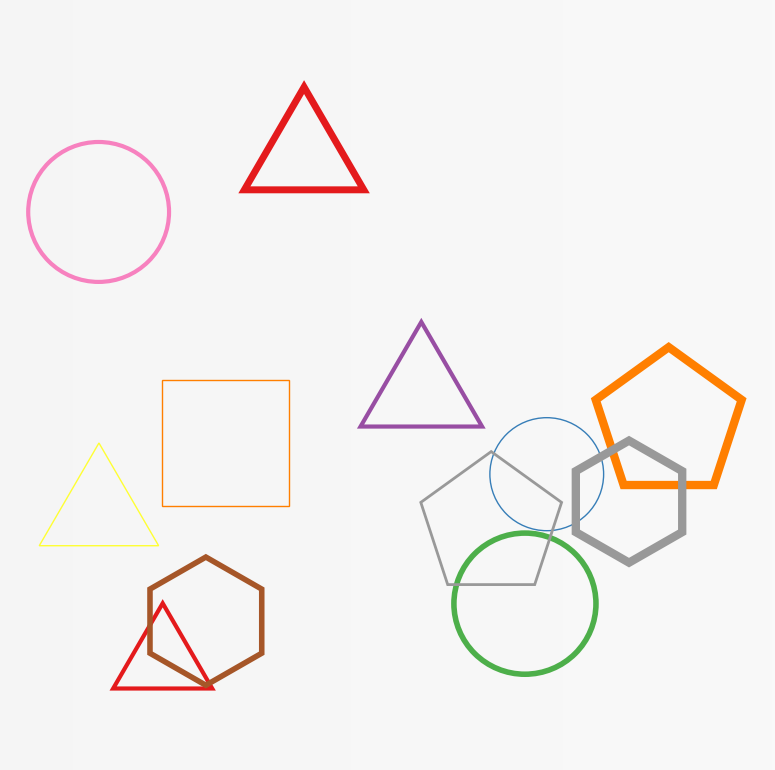[{"shape": "triangle", "thickness": 2.5, "radius": 0.44, "center": [0.392, 0.798]}, {"shape": "triangle", "thickness": 1.5, "radius": 0.37, "center": [0.21, 0.143]}, {"shape": "circle", "thickness": 0.5, "radius": 0.37, "center": [0.705, 0.384]}, {"shape": "circle", "thickness": 2, "radius": 0.46, "center": [0.677, 0.216]}, {"shape": "triangle", "thickness": 1.5, "radius": 0.45, "center": [0.544, 0.491]}, {"shape": "pentagon", "thickness": 3, "radius": 0.49, "center": [0.863, 0.45]}, {"shape": "square", "thickness": 0.5, "radius": 0.41, "center": [0.291, 0.425]}, {"shape": "triangle", "thickness": 0.5, "radius": 0.44, "center": [0.128, 0.336]}, {"shape": "hexagon", "thickness": 2, "radius": 0.42, "center": [0.266, 0.193]}, {"shape": "circle", "thickness": 1.5, "radius": 0.45, "center": [0.127, 0.725]}, {"shape": "hexagon", "thickness": 3, "radius": 0.4, "center": [0.812, 0.349]}, {"shape": "pentagon", "thickness": 1, "radius": 0.48, "center": [0.634, 0.318]}]